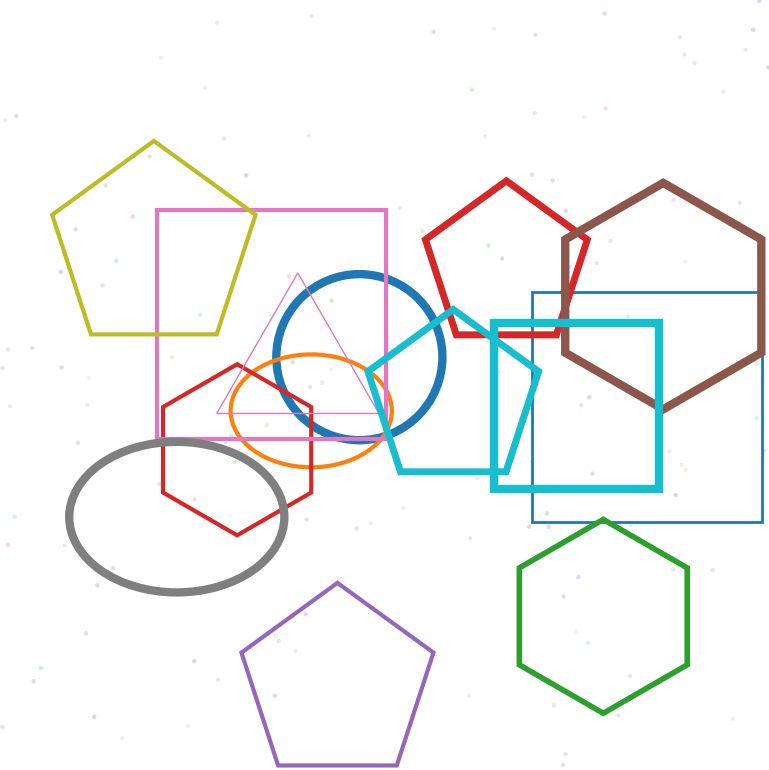[{"shape": "square", "thickness": 1, "radius": 0.75, "center": [0.841, 0.472]}, {"shape": "circle", "thickness": 3, "radius": 0.54, "center": [0.467, 0.536]}, {"shape": "oval", "thickness": 1.5, "radius": 0.52, "center": [0.404, 0.466]}, {"shape": "hexagon", "thickness": 2, "radius": 0.63, "center": [0.783, 0.2]}, {"shape": "pentagon", "thickness": 2.5, "radius": 0.55, "center": [0.658, 0.655]}, {"shape": "hexagon", "thickness": 1.5, "radius": 0.56, "center": [0.308, 0.416]}, {"shape": "pentagon", "thickness": 1.5, "radius": 0.66, "center": [0.438, 0.112]}, {"shape": "hexagon", "thickness": 3, "radius": 0.74, "center": [0.861, 0.615]}, {"shape": "square", "thickness": 1.5, "radius": 0.74, "center": [0.352, 0.579]}, {"shape": "triangle", "thickness": 0.5, "radius": 0.61, "center": [0.387, 0.524]}, {"shape": "oval", "thickness": 3, "radius": 0.7, "center": [0.23, 0.328]}, {"shape": "pentagon", "thickness": 1.5, "radius": 0.69, "center": [0.2, 0.678]}, {"shape": "square", "thickness": 3, "radius": 0.54, "center": [0.748, 0.473]}, {"shape": "pentagon", "thickness": 2.5, "radius": 0.58, "center": [0.589, 0.482]}]